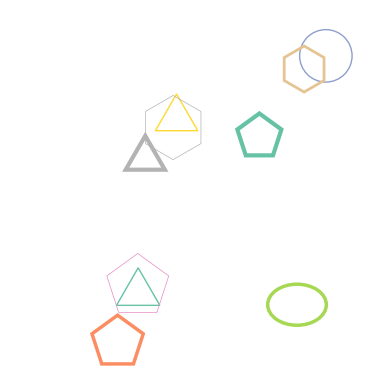[{"shape": "triangle", "thickness": 1, "radius": 0.32, "center": [0.359, 0.239]}, {"shape": "pentagon", "thickness": 3, "radius": 0.3, "center": [0.674, 0.645]}, {"shape": "pentagon", "thickness": 2.5, "radius": 0.35, "center": [0.305, 0.111]}, {"shape": "circle", "thickness": 1, "radius": 0.34, "center": [0.846, 0.855]}, {"shape": "pentagon", "thickness": 0.5, "radius": 0.42, "center": [0.358, 0.257]}, {"shape": "oval", "thickness": 2.5, "radius": 0.38, "center": [0.771, 0.209]}, {"shape": "triangle", "thickness": 1, "radius": 0.32, "center": [0.459, 0.692]}, {"shape": "hexagon", "thickness": 2, "radius": 0.3, "center": [0.79, 0.821]}, {"shape": "triangle", "thickness": 3, "radius": 0.29, "center": [0.377, 0.589]}, {"shape": "hexagon", "thickness": 0.5, "radius": 0.42, "center": [0.45, 0.669]}]